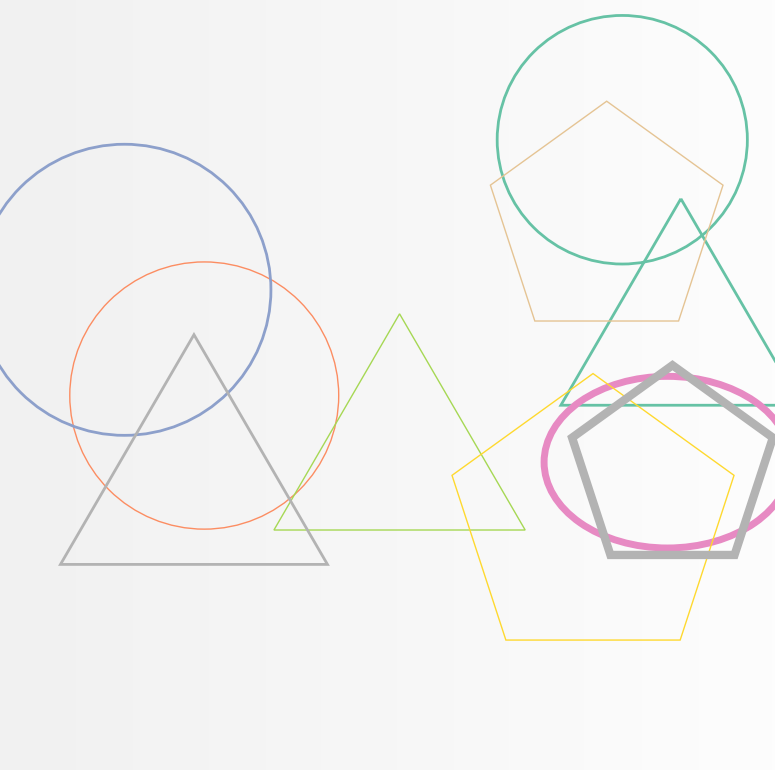[{"shape": "triangle", "thickness": 1, "radius": 0.89, "center": [0.879, 0.563]}, {"shape": "circle", "thickness": 1, "radius": 0.81, "center": [0.803, 0.819]}, {"shape": "circle", "thickness": 0.5, "radius": 0.87, "center": [0.264, 0.486]}, {"shape": "circle", "thickness": 1, "radius": 0.95, "center": [0.161, 0.624]}, {"shape": "oval", "thickness": 2.5, "radius": 0.8, "center": [0.861, 0.4]}, {"shape": "triangle", "thickness": 0.5, "radius": 0.94, "center": [0.516, 0.405]}, {"shape": "pentagon", "thickness": 0.5, "radius": 0.96, "center": [0.765, 0.324]}, {"shape": "pentagon", "thickness": 0.5, "radius": 0.79, "center": [0.783, 0.711]}, {"shape": "triangle", "thickness": 1, "radius": 0.99, "center": [0.25, 0.366]}, {"shape": "pentagon", "thickness": 3, "radius": 0.68, "center": [0.868, 0.389]}]